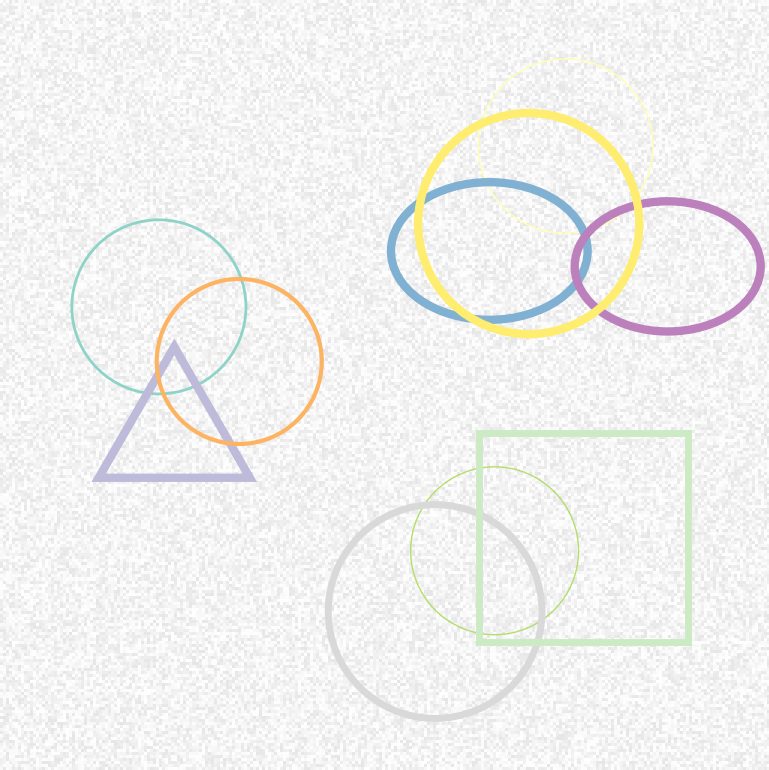[{"shape": "circle", "thickness": 1, "radius": 0.57, "center": [0.206, 0.601]}, {"shape": "circle", "thickness": 0.5, "radius": 0.57, "center": [0.735, 0.81]}, {"shape": "triangle", "thickness": 3, "radius": 0.57, "center": [0.226, 0.436]}, {"shape": "oval", "thickness": 3, "radius": 0.64, "center": [0.635, 0.674]}, {"shape": "circle", "thickness": 1.5, "radius": 0.54, "center": [0.311, 0.531]}, {"shape": "circle", "thickness": 0.5, "radius": 0.55, "center": [0.642, 0.285]}, {"shape": "circle", "thickness": 2.5, "radius": 0.69, "center": [0.565, 0.206]}, {"shape": "oval", "thickness": 3, "radius": 0.6, "center": [0.867, 0.654]}, {"shape": "square", "thickness": 2.5, "radius": 0.68, "center": [0.758, 0.301]}, {"shape": "circle", "thickness": 3, "radius": 0.72, "center": [0.687, 0.71]}]